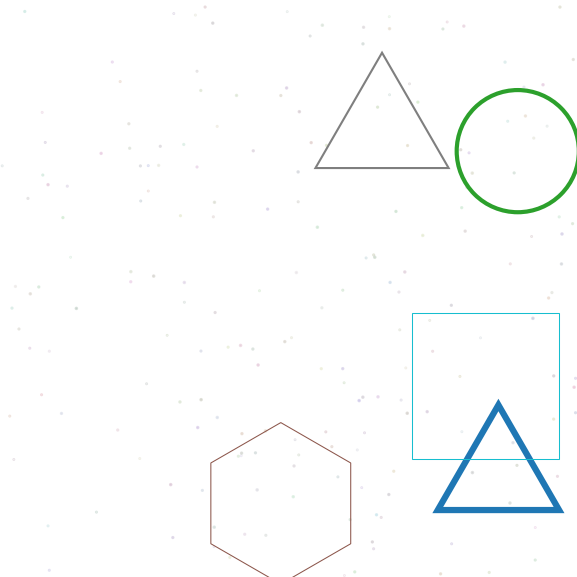[{"shape": "triangle", "thickness": 3, "radius": 0.61, "center": [0.863, 0.177]}, {"shape": "circle", "thickness": 2, "radius": 0.53, "center": [0.897, 0.737]}, {"shape": "hexagon", "thickness": 0.5, "radius": 0.7, "center": [0.486, 0.128]}, {"shape": "triangle", "thickness": 1, "radius": 0.67, "center": [0.662, 0.775]}, {"shape": "square", "thickness": 0.5, "radius": 0.63, "center": [0.84, 0.331]}]